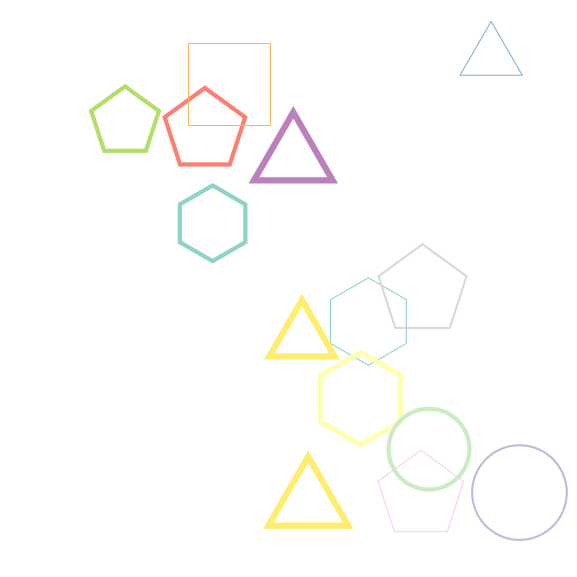[{"shape": "hexagon", "thickness": 2, "radius": 0.33, "center": [0.368, 0.613]}, {"shape": "hexagon", "thickness": 0.5, "radius": 0.38, "center": [0.638, 0.442]}, {"shape": "hexagon", "thickness": 2.5, "radius": 0.4, "center": [0.625, 0.309]}, {"shape": "circle", "thickness": 1, "radius": 0.41, "center": [0.9, 0.146]}, {"shape": "pentagon", "thickness": 2, "radius": 0.37, "center": [0.355, 0.774]}, {"shape": "triangle", "thickness": 0.5, "radius": 0.31, "center": [0.851, 0.9]}, {"shape": "square", "thickness": 0.5, "radius": 0.35, "center": [0.397, 0.854]}, {"shape": "pentagon", "thickness": 2, "radius": 0.31, "center": [0.217, 0.788]}, {"shape": "pentagon", "thickness": 0.5, "radius": 0.39, "center": [0.729, 0.142]}, {"shape": "pentagon", "thickness": 1, "radius": 0.4, "center": [0.732, 0.496]}, {"shape": "triangle", "thickness": 3, "radius": 0.39, "center": [0.508, 0.726]}, {"shape": "circle", "thickness": 2, "radius": 0.35, "center": [0.743, 0.221]}, {"shape": "triangle", "thickness": 3, "radius": 0.33, "center": [0.523, 0.415]}, {"shape": "triangle", "thickness": 3, "radius": 0.4, "center": [0.534, 0.129]}]